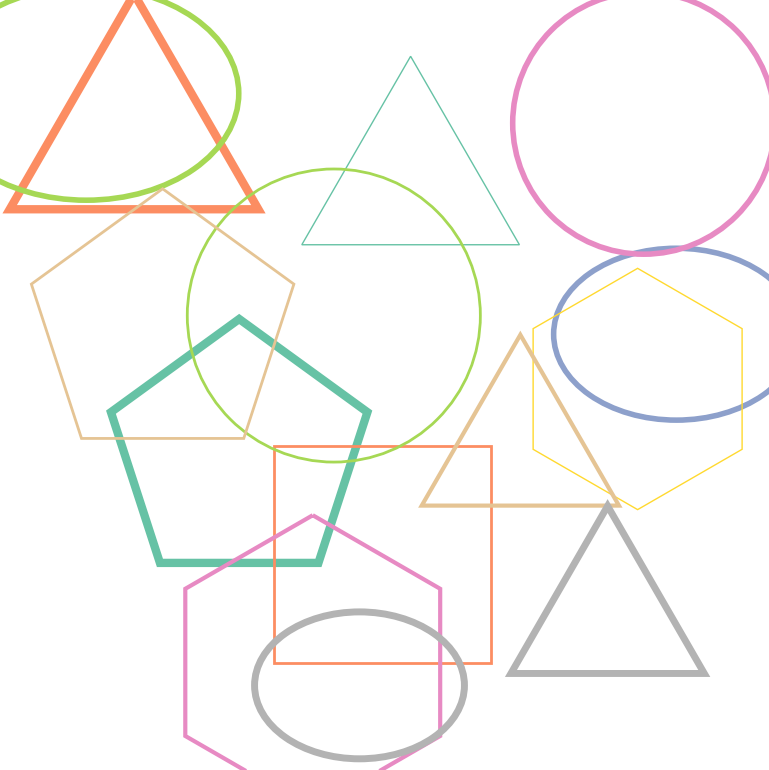[{"shape": "pentagon", "thickness": 3, "radius": 0.88, "center": [0.311, 0.411]}, {"shape": "triangle", "thickness": 0.5, "radius": 0.82, "center": [0.533, 0.764]}, {"shape": "triangle", "thickness": 3, "radius": 0.93, "center": [0.174, 0.821]}, {"shape": "square", "thickness": 1, "radius": 0.71, "center": [0.497, 0.28]}, {"shape": "oval", "thickness": 2, "radius": 0.8, "center": [0.878, 0.566]}, {"shape": "hexagon", "thickness": 1.5, "radius": 0.96, "center": [0.406, 0.14]}, {"shape": "circle", "thickness": 2, "radius": 0.85, "center": [0.836, 0.84]}, {"shape": "oval", "thickness": 2, "radius": 0.99, "center": [0.112, 0.879]}, {"shape": "circle", "thickness": 1, "radius": 0.95, "center": [0.434, 0.59]}, {"shape": "hexagon", "thickness": 0.5, "radius": 0.78, "center": [0.828, 0.495]}, {"shape": "triangle", "thickness": 1.5, "radius": 0.74, "center": [0.676, 0.417]}, {"shape": "pentagon", "thickness": 1, "radius": 0.9, "center": [0.211, 0.576]}, {"shape": "triangle", "thickness": 2.5, "radius": 0.72, "center": [0.789, 0.198]}, {"shape": "oval", "thickness": 2.5, "radius": 0.68, "center": [0.467, 0.11]}]